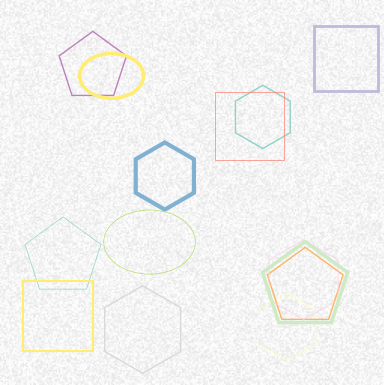[{"shape": "hexagon", "thickness": 1, "radius": 0.41, "center": [0.683, 0.696]}, {"shape": "pentagon", "thickness": 0.5, "radius": 0.52, "center": [0.164, 0.333]}, {"shape": "hexagon", "thickness": 0.5, "radius": 0.44, "center": [0.745, 0.151]}, {"shape": "square", "thickness": 2, "radius": 0.42, "center": [0.898, 0.848]}, {"shape": "square", "thickness": 0.5, "radius": 0.45, "center": [0.648, 0.673]}, {"shape": "hexagon", "thickness": 3, "radius": 0.44, "center": [0.428, 0.543]}, {"shape": "pentagon", "thickness": 1, "radius": 0.52, "center": [0.793, 0.254]}, {"shape": "oval", "thickness": 0.5, "radius": 0.59, "center": [0.388, 0.371]}, {"shape": "hexagon", "thickness": 0.5, "radius": 0.52, "center": [0.788, 0.273]}, {"shape": "hexagon", "thickness": 1, "radius": 0.57, "center": [0.371, 0.144]}, {"shape": "pentagon", "thickness": 1, "radius": 0.46, "center": [0.241, 0.827]}, {"shape": "pentagon", "thickness": 2.5, "radius": 0.58, "center": [0.792, 0.256]}, {"shape": "square", "thickness": 1.5, "radius": 0.45, "center": [0.15, 0.18]}, {"shape": "oval", "thickness": 2.5, "radius": 0.42, "center": [0.29, 0.803]}]